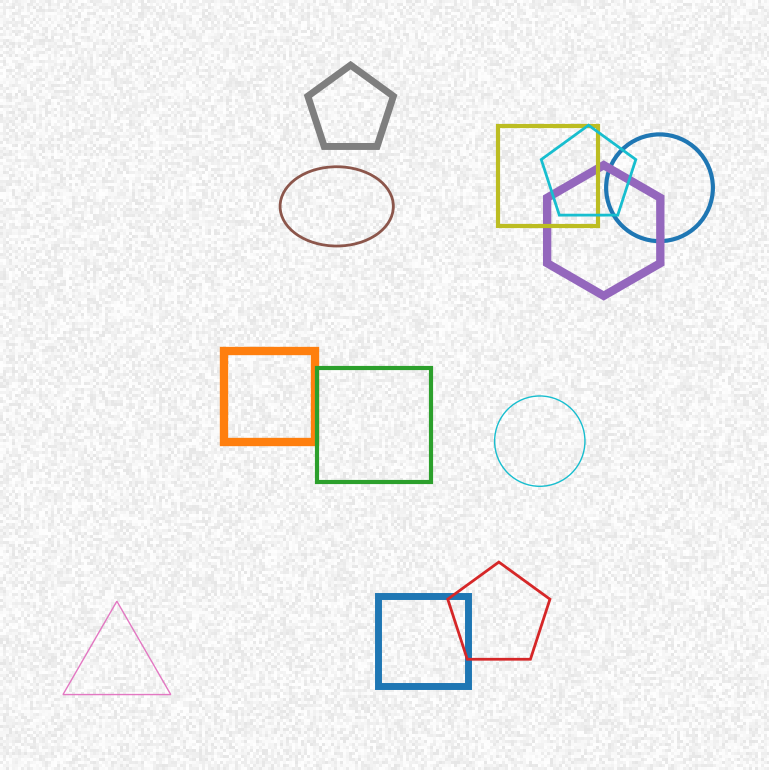[{"shape": "square", "thickness": 2.5, "radius": 0.29, "center": [0.549, 0.167]}, {"shape": "circle", "thickness": 1.5, "radius": 0.35, "center": [0.857, 0.756]}, {"shape": "square", "thickness": 3, "radius": 0.3, "center": [0.35, 0.485]}, {"shape": "square", "thickness": 1.5, "radius": 0.37, "center": [0.486, 0.448]}, {"shape": "pentagon", "thickness": 1, "radius": 0.35, "center": [0.648, 0.2]}, {"shape": "hexagon", "thickness": 3, "radius": 0.42, "center": [0.784, 0.701]}, {"shape": "oval", "thickness": 1, "radius": 0.37, "center": [0.437, 0.732]}, {"shape": "triangle", "thickness": 0.5, "radius": 0.4, "center": [0.152, 0.138]}, {"shape": "pentagon", "thickness": 2.5, "radius": 0.29, "center": [0.455, 0.857]}, {"shape": "square", "thickness": 1.5, "radius": 0.32, "center": [0.712, 0.772]}, {"shape": "circle", "thickness": 0.5, "radius": 0.29, "center": [0.701, 0.427]}, {"shape": "pentagon", "thickness": 1, "radius": 0.32, "center": [0.764, 0.773]}]